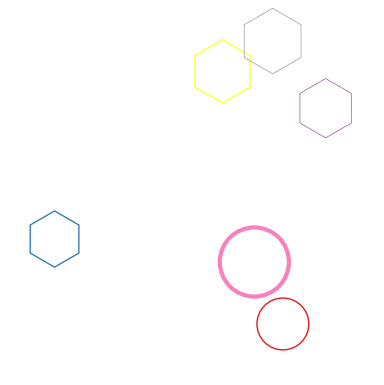[{"shape": "circle", "thickness": 1, "radius": 0.34, "center": [0.735, 0.159]}, {"shape": "hexagon", "thickness": 1, "radius": 0.36, "center": [0.142, 0.379]}, {"shape": "hexagon", "thickness": 0.5, "radius": 0.39, "center": [0.846, 0.719]}, {"shape": "hexagon", "thickness": 1, "radius": 0.41, "center": [0.578, 0.815]}, {"shape": "circle", "thickness": 3, "radius": 0.45, "center": [0.661, 0.319]}, {"shape": "hexagon", "thickness": 0.5, "radius": 0.43, "center": [0.708, 0.893]}]